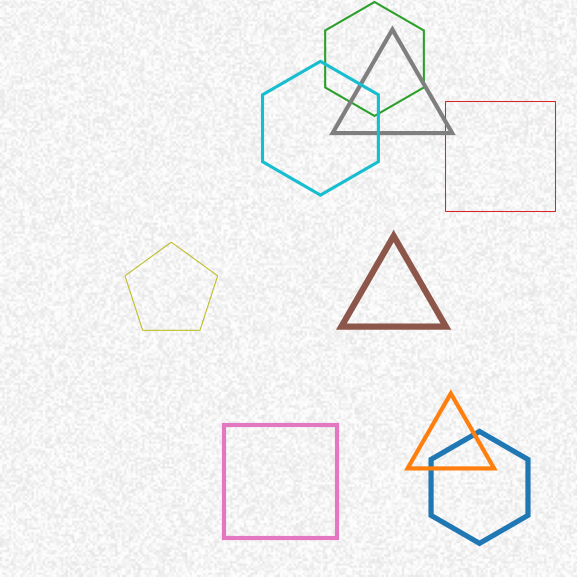[{"shape": "hexagon", "thickness": 2.5, "radius": 0.48, "center": [0.83, 0.155]}, {"shape": "triangle", "thickness": 2, "radius": 0.43, "center": [0.781, 0.231]}, {"shape": "hexagon", "thickness": 1, "radius": 0.49, "center": [0.649, 0.897]}, {"shape": "square", "thickness": 0.5, "radius": 0.48, "center": [0.866, 0.729]}, {"shape": "triangle", "thickness": 3, "radius": 0.52, "center": [0.682, 0.486]}, {"shape": "square", "thickness": 2, "radius": 0.49, "center": [0.486, 0.165]}, {"shape": "triangle", "thickness": 2, "radius": 0.6, "center": [0.679, 0.828]}, {"shape": "pentagon", "thickness": 0.5, "radius": 0.42, "center": [0.297, 0.495]}, {"shape": "hexagon", "thickness": 1.5, "radius": 0.58, "center": [0.555, 0.777]}]